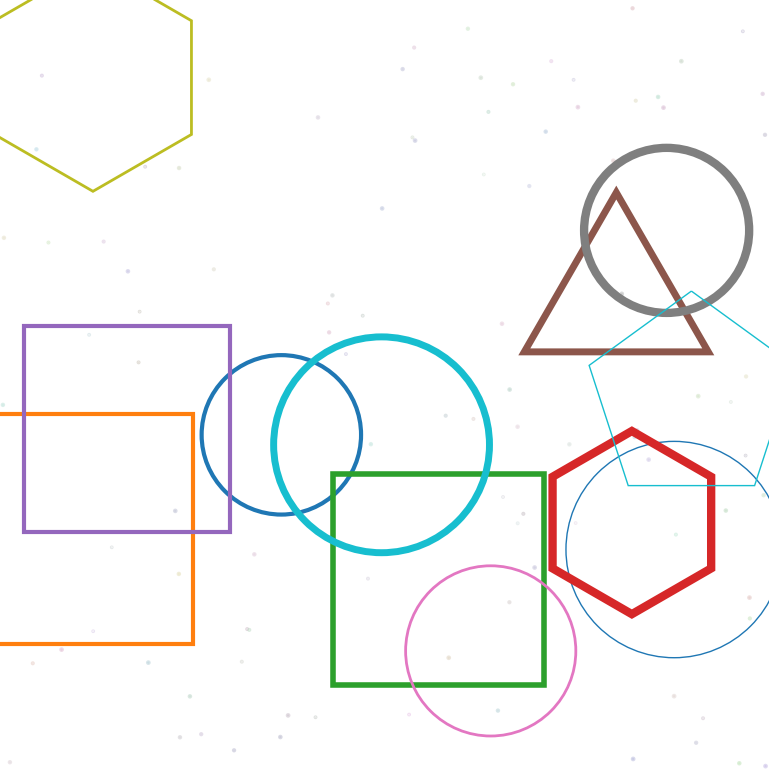[{"shape": "circle", "thickness": 1.5, "radius": 0.52, "center": [0.365, 0.435]}, {"shape": "circle", "thickness": 0.5, "radius": 0.7, "center": [0.876, 0.286]}, {"shape": "square", "thickness": 1.5, "radius": 0.75, "center": [0.101, 0.313]}, {"shape": "square", "thickness": 2, "radius": 0.69, "center": [0.569, 0.247]}, {"shape": "hexagon", "thickness": 3, "radius": 0.59, "center": [0.821, 0.321]}, {"shape": "square", "thickness": 1.5, "radius": 0.67, "center": [0.165, 0.443]}, {"shape": "triangle", "thickness": 2.5, "radius": 0.69, "center": [0.8, 0.612]}, {"shape": "circle", "thickness": 1, "radius": 0.55, "center": [0.637, 0.155]}, {"shape": "circle", "thickness": 3, "radius": 0.54, "center": [0.866, 0.701]}, {"shape": "hexagon", "thickness": 1, "radius": 0.74, "center": [0.121, 0.899]}, {"shape": "pentagon", "thickness": 0.5, "radius": 0.7, "center": [0.898, 0.482]}, {"shape": "circle", "thickness": 2.5, "radius": 0.7, "center": [0.496, 0.422]}]